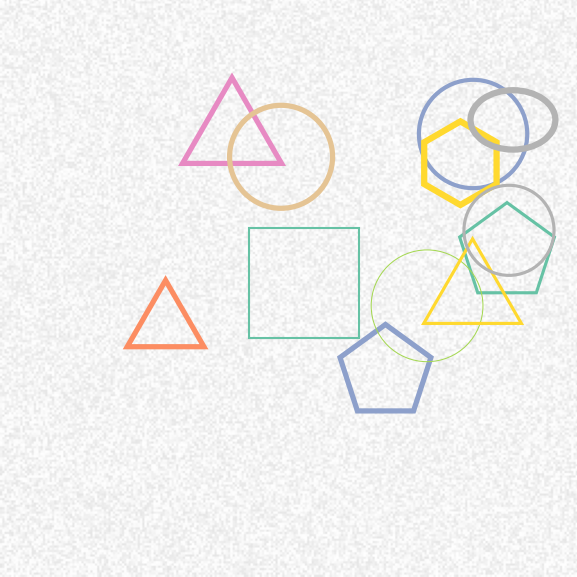[{"shape": "pentagon", "thickness": 1.5, "radius": 0.43, "center": [0.878, 0.562]}, {"shape": "square", "thickness": 1, "radius": 0.47, "center": [0.527, 0.509]}, {"shape": "triangle", "thickness": 2.5, "radius": 0.38, "center": [0.287, 0.437]}, {"shape": "circle", "thickness": 2, "radius": 0.47, "center": [0.819, 0.767]}, {"shape": "pentagon", "thickness": 2.5, "radius": 0.41, "center": [0.667, 0.355]}, {"shape": "triangle", "thickness": 2.5, "radius": 0.49, "center": [0.402, 0.766]}, {"shape": "circle", "thickness": 0.5, "radius": 0.48, "center": [0.74, 0.47]}, {"shape": "triangle", "thickness": 1.5, "radius": 0.49, "center": [0.818, 0.488]}, {"shape": "hexagon", "thickness": 3, "radius": 0.36, "center": [0.797, 0.717]}, {"shape": "circle", "thickness": 2.5, "radius": 0.45, "center": [0.487, 0.728]}, {"shape": "oval", "thickness": 3, "radius": 0.37, "center": [0.888, 0.792]}, {"shape": "circle", "thickness": 1.5, "radius": 0.39, "center": [0.881, 0.6]}]